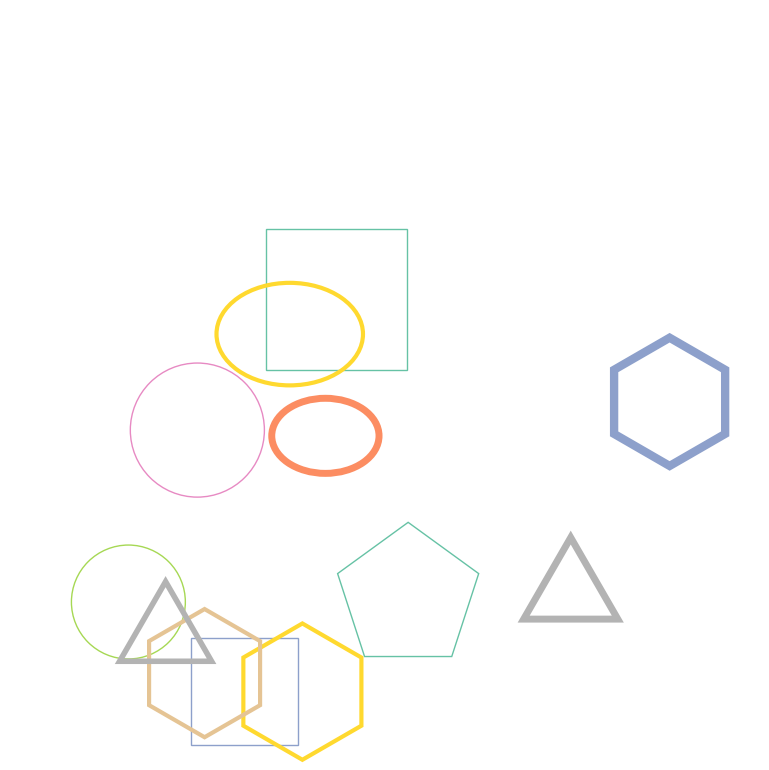[{"shape": "pentagon", "thickness": 0.5, "radius": 0.48, "center": [0.53, 0.225]}, {"shape": "square", "thickness": 0.5, "radius": 0.46, "center": [0.437, 0.612]}, {"shape": "oval", "thickness": 2.5, "radius": 0.35, "center": [0.423, 0.434]}, {"shape": "square", "thickness": 0.5, "radius": 0.35, "center": [0.318, 0.102]}, {"shape": "hexagon", "thickness": 3, "radius": 0.42, "center": [0.87, 0.478]}, {"shape": "circle", "thickness": 0.5, "radius": 0.44, "center": [0.256, 0.441]}, {"shape": "circle", "thickness": 0.5, "radius": 0.37, "center": [0.167, 0.218]}, {"shape": "oval", "thickness": 1.5, "radius": 0.48, "center": [0.376, 0.566]}, {"shape": "hexagon", "thickness": 1.5, "radius": 0.44, "center": [0.393, 0.102]}, {"shape": "hexagon", "thickness": 1.5, "radius": 0.42, "center": [0.266, 0.126]}, {"shape": "triangle", "thickness": 2, "radius": 0.34, "center": [0.215, 0.176]}, {"shape": "triangle", "thickness": 2.5, "radius": 0.35, "center": [0.741, 0.231]}]